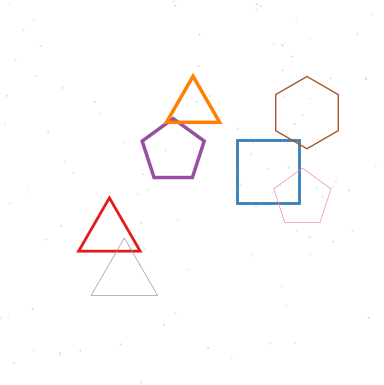[{"shape": "triangle", "thickness": 2, "radius": 0.46, "center": [0.284, 0.394]}, {"shape": "square", "thickness": 2, "radius": 0.41, "center": [0.696, 0.554]}, {"shape": "pentagon", "thickness": 2.5, "radius": 0.42, "center": [0.45, 0.607]}, {"shape": "triangle", "thickness": 2.5, "radius": 0.4, "center": [0.501, 0.722]}, {"shape": "hexagon", "thickness": 1, "radius": 0.47, "center": [0.797, 0.707]}, {"shape": "pentagon", "thickness": 0.5, "radius": 0.39, "center": [0.786, 0.485]}, {"shape": "triangle", "thickness": 0.5, "radius": 0.5, "center": [0.323, 0.282]}]